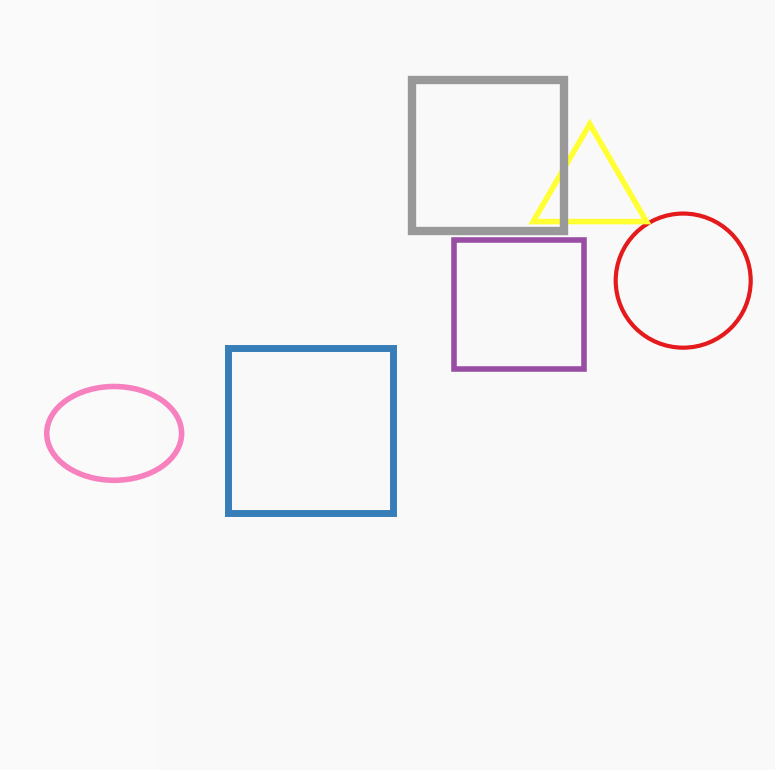[{"shape": "circle", "thickness": 1.5, "radius": 0.44, "center": [0.882, 0.636]}, {"shape": "square", "thickness": 2.5, "radius": 0.53, "center": [0.401, 0.441]}, {"shape": "square", "thickness": 2, "radius": 0.42, "center": [0.67, 0.605]}, {"shape": "triangle", "thickness": 2, "radius": 0.42, "center": [0.761, 0.754]}, {"shape": "oval", "thickness": 2, "radius": 0.44, "center": [0.147, 0.437]}, {"shape": "square", "thickness": 3, "radius": 0.49, "center": [0.63, 0.798]}]